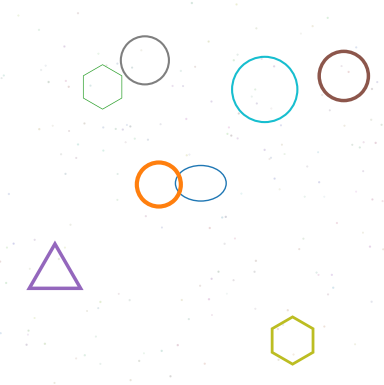[{"shape": "oval", "thickness": 1, "radius": 0.33, "center": [0.522, 0.524]}, {"shape": "circle", "thickness": 3, "radius": 0.29, "center": [0.413, 0.521]}, {"shape": "hexagon", "thickness": 0.5, "radius": 0.29, "center": [0.266, 0.774]}, {"shape": "triangle", "thickness": 2.5, "radius": 0.38, "center": [0.143, 0.29]}, {"shape": "circle", "thickness": 2.5, "radius": 0.32, "center": [0.893, 0.803]}, {"shape": "circle", "thickness": 1.5, "radius": 0.31, "center": [0.376, 0.843]}, {"shape": "hexagon", "thickness": 2, "radius": 0.31, "center": [0.76, 0.116]}, {"shape": "circle", "thickness": 1.5, "radius": 0.42, "center": [0.688, 0.768]}]